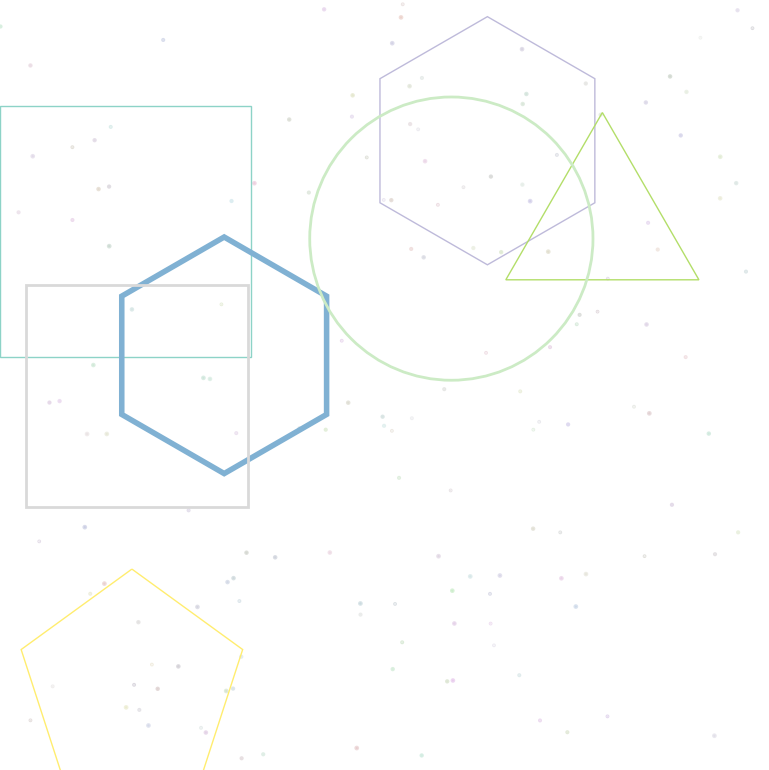[{"shape": "square", "thickness": 0.5, "radius": 0.82, "center": [0.163, 0.699]}, {"shape": "hexagon", "thickness": 0.5, "radius": 0.81, "center": [0.633, 0.817]}, {"shape": "hexagon", "thickness": 2, "radius": 0.77, "center": [0.291, 0.539]}, {"shape": "triangle", "thickness": 0.5, "radius": 0.72, "center": [0.782, 0.709]}, {"shape": "square", "thickness": 1, "radius": 0.72, "center": [0.178, 0.485]}, {"shape": "circle", "thickness": 1, "radius": 0.92, "center": [0.586, 0.69]}, {"shape": "pentagon", "thickness": 0.5, "radius": 0.76, "center": [0.171, 0.11]}]